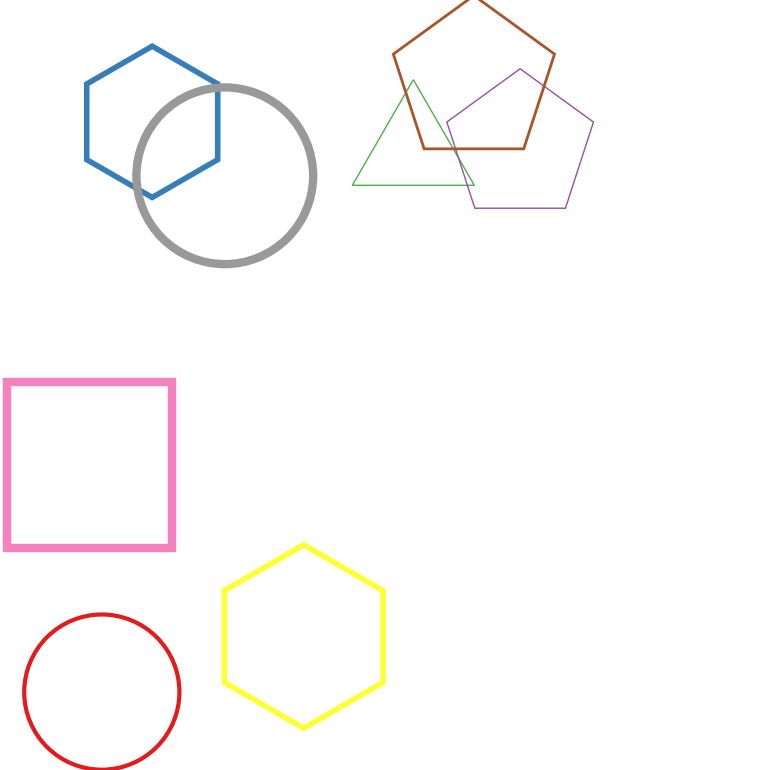[{"shape": "circle", "thickness": 1.5, "radius": 0.5, "center": [0.132, 0.101]}, {"shape": "hexagon", "thickness": 2, "radius": 0.49, "center": [0.198, 0.842]}, {"shape": "triangle", "thickness": 0.5, "radius": 0.46, "center": [0.537, 0.805]}, {"shape": "pentagon", "thickness": 0.5, "radius": 0.5, "center": [0.676, 0.811]}, {"shape": "hexagon", "thickness": 2, "radius": 0.6, "center": [0.394, 0.173]}, {"shape": "pentagon", "thickness": 1, "radius": 0.55, "center": [0.615, 0.896]}, {"shape": "square", "thickness": 3, "radius": 0.54, "center": [0.117, 0.396]}, {"shape": "circle", "thickness": 3, "radius": 0.57, "center": [0.292, 0.772]}]